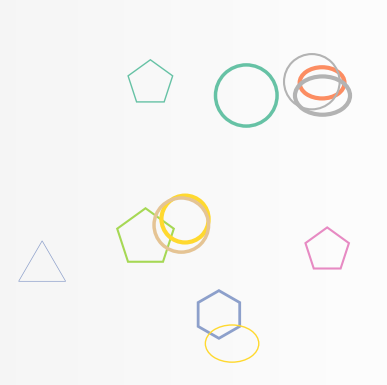[{"shape": "pentagon", "thickness": 1, "radius": 0.3, "center": [0.388, 0.784]}, {"shape": "circle", "thickness": 2.5, "radius": 0.4, "center": [0.636, 0.752]}, {"shape": "oval", "thickness": 3, "radius": 0.29, "center": [0.831, 0.785]}, {"shape": "triangle", "thickness": 0.5, "radius": 0.35, "center": [0.109, 0.304]}, {"shape": "hexagon", "thickness": 2, "radius": 0.31, "center": [0.565, 0.183]}, {"shape": "pentagon", "thickness": 1.5, "radius": 0.29, "center": [0.844, 0.35]}, {"shape": "pentagon", "thickness": 1.5, "radius": 0.38, "center": [0.376, 0.382]}, {"shape": "oval", "thickness": 1, "radius": 0.34, "center": [0.599, 0.108]}, {"shape": "circle", "thickness": 3, "radius": 0.3, "center": [0.478, 0.431]}, {"shape": "circle", "thickness": 2.5, "radius": 0.35, "center": [0.468, 0.415]}, {"shape": "circle", "thickness": 1.5, "radius": 0.36, "center": [0.805, 0.788]}, {"shape": "oval", "thickness": 3, "radius": 0.36, "center": [0.832, 0.752]}]